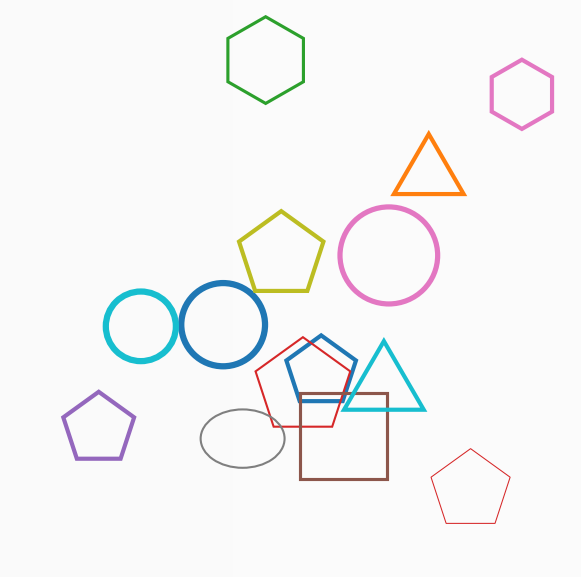[{"shape": "pentagon", "thickness": 2, "radius": 0.31, "center": [0.553, 0.355]}, {"shape": "circle", "thickness": 3, "radius": 0.36, "center": [0.384, 0.437]}, {"shape": "triangle", "thickness": 2, "radius": 0.35, "center": [0.738, 0.698]}, {"shape": "hexagon", "thickness": 1.5, "radius": 0.38, "center": [0.457, 0.895]}, {"shape": "pentagon", "thickness": 0.5, "radius": 0.36, "center": [0.81, 0.151]}, {"shape": "pentagon", "thickness": 1, "radius": 0.43, "center": [0.521, 0.33]}, {"shape": "pentagon", "thickness": 2, "radius": 0.32, "center": [0.17, 0.257]}, {"shape": "square", "thickness": 1.5, "radius": 0.37, "center": [0.591, 0.244]}, {"shape": "hexagon", "thickness": 2, "radius": 0.3, "center": [0.898, 0.836]}, {"shape": "circle", "thickness": 2.5, "radius": 0.42, "center": [0.669, 0.557]}, {"shape": "oval", "thickness": 1, "radius": 0.36, "center": [0.417, 0.24]}, {"shape": "pentagon", "thickness": 2, "radius": 0.38, "center": [0.484, 0.557]}, {"shape": "circle", "thickness": 3, "radius": 0.3, "center": [0.242, 0.434]}, {"shape": "triangle", "thickness": 2, "radius": 0.4, "center": [0.66, 0.329]}]